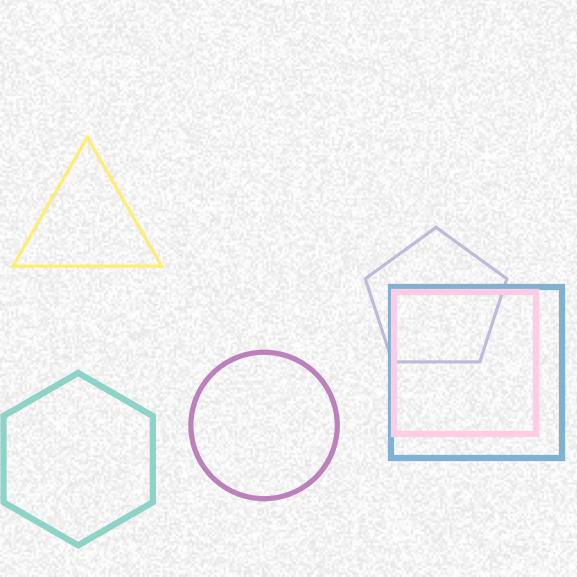[{"shape": "hexagon", "thickness": 3, "radius": 0.75, "center": [0.135, 0.204]}, {"shape": "pentagon", "thickness": 1.5, "radius": 0.64, "center": [0.755, 0.477]}, {"shape": "square", "thickness": 3, "radius": 0.74, "center": [0.826, 0.355]}, {"shape": "square", "thickness": 3, "radius": 0.61, "center": [0.805, 0.371]}, {"shape": "circle", "thickness": 2.5, "radius": 0.63, "center": [0.457, 0.262]}, {"shape": "triangle", "thickness": 1.5, "radius": 0.74, "center": [0.151, 0.613]}]